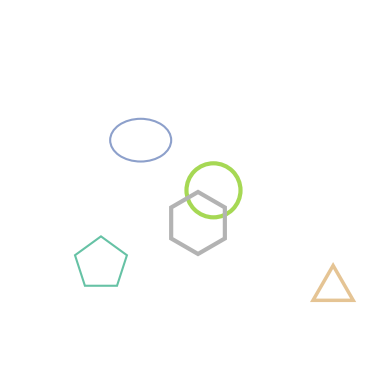[{"shape": "pentagon", "thickness": 1.5, "radius": 0.35, "center": [0.262, 0.315]}, {"shape": "oval", "thickness": 1.5, "radius": 0.4, "center": [0.365, 0.636]}, {"shape": "circle", "thickness": 3, "radius": 0.35, "center": [0.555, 0.506]}, {"shape": "triangle", "thickness": 2.5, "radius": 0.3, "center": [0.865, 0.25]}, {"shape": "hexagon", "thickness": 3, "radius": 0.4, "center": [0.514, 0.421]}]